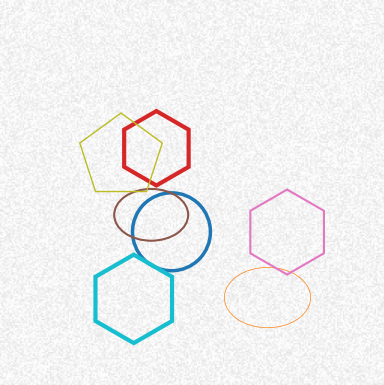[{"shape": "circle", "thickness": 2.5, "radius": 0.51, "center": [0.445, 0.398]}, {"shape": "oval", "thickness": 0.5, "radius": 0.56, "center": [0.695, 0.227]}, {"shape": "hexagon", "thickness": 3, "radius": 0.48, "center": [0.406, 0.615]}, {"shape": "oval", "thickness": 1.5, "radius": 0.48, "center": [0.393, 0.442]}, {"shape": "hexagon", "thickness": 1.5, "radius": 0.55, "center": [0.746, 0.397]}, {"shape": "pentagon", "thickness": 1, "radius": 0.56, "center": [0.314, 0.594]}, {"shape": "hexagon", "thickness": 3, "radius": 0.57, "center": [0.347, 0.224]}]